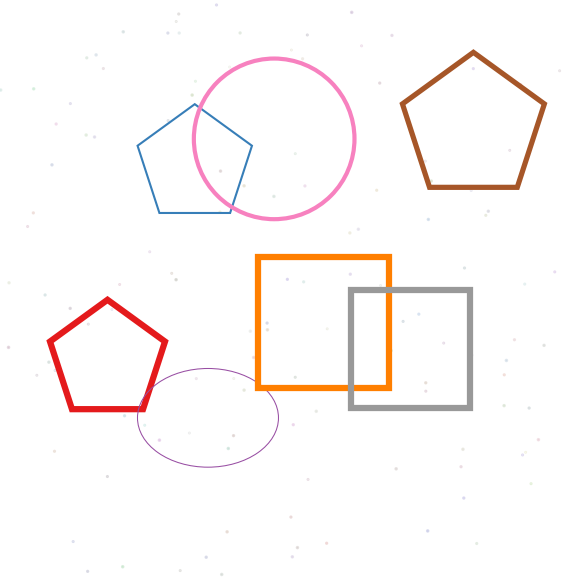[{"shape": "pentagon", "thickness": 3, "radius": 0.52, "center": [0.186, 0.375]}, {"shape": "pentagon", "thickness": 1, "radius": 0.52, "center": [0.337, 0.715]}, {"shape": "oval", "thickness": 0.5, "radius": 0.61, "center": [0.36, 0.276]}, {"shape": "square", "thickness": 3, "radius": 0.57, "center": [0.56, 0.441]}, {"shape": "pentagon", "thickness": 2.5, "radius": 0.65, "center": [0.82, 0.779]}, {"shape": "circle", "thickness": 2, "radius": 0.7, "center": [0.475, 0.759]}, {"shape": "square", "thickness": 3, "radius": 0.51, "center": [0.71, 0.395]}]